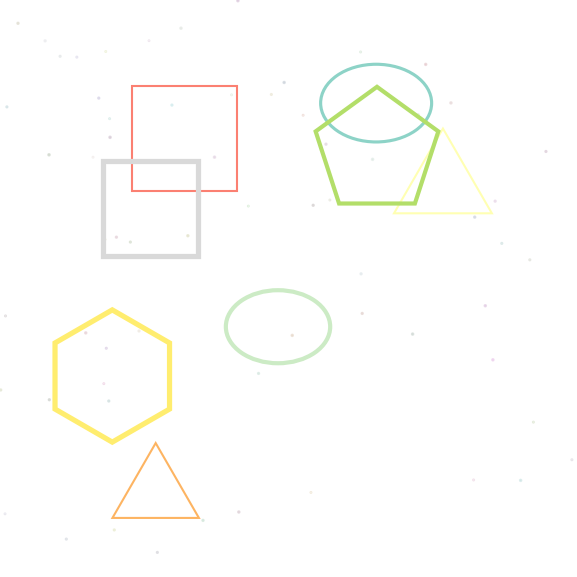[{"shape": "oval", "thickness": 1.5, "radius": 0.48, "center": [0.651, 0.821]}, {"shape": "triangle", "thickness": 1, "radius": 0.49, "center": [0.767, 0.679]}, {"shape": "square", "thickness": 1, "radius": 0.45, "center": [0.32, 0.759]}, {"shape": "triangle", "thickness": 1, "radius": 0.43, "center": [0.27, 0.146]}, {"shape": "pentagon", "thickness": 2, "radius": 0.56, "center": [0.653, 0.737]}, {"shape": "square", "thickness": 2.5, "radius": 0.41, "center": [0.261, 0.638]}, {"shape": "oval", "thickness": 2, "radius": 0.45, "center": [0.481, 0.433]}, {"shape": "hexagon", "thickness": 2.5, "radius": 0.57, "center": [0.194, 0.348]}]